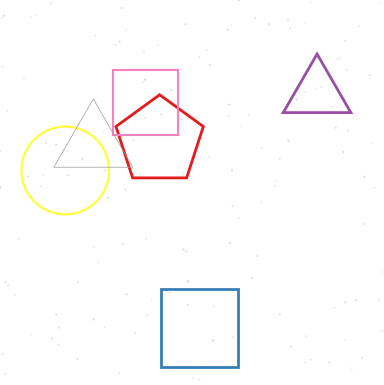[{"shape": "pentagon", "thickness": 2, "radius": 0.6, "center": [0.415, 0.634]}, {"shape": "square", "thickness": 2, "radius": 0.51, "center": [0.518, 0.147]}, {"shape": "triangle", "thickness": 2, "radius": 0.51, "center": [0.824, 0.758]}, {"shape": "circle", "thickness": 1.5, "radius": 0.57, "center": [0.169, 0.557]}, {"shape": "square", "thickness": 1.5, "radius": 0.42, "center": [0.377, 0.735]}, {"shape": "triangle", "thickness": 0.5, "radius": 0.59, "center": [0.242, 0.625]}]